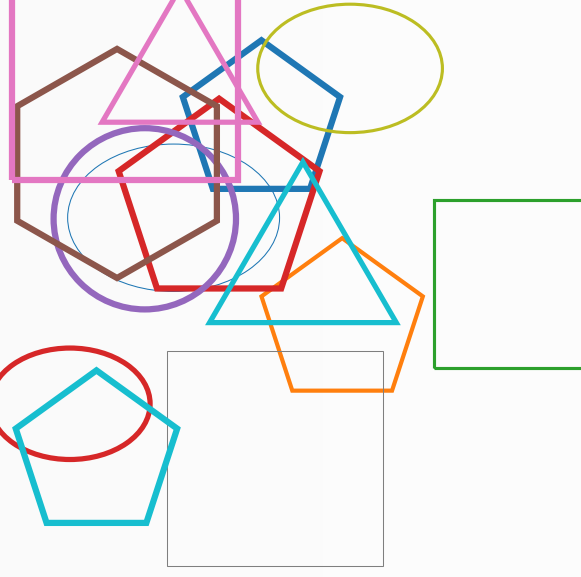[{"shape": "oval", "thickness": 0.5, "radius": 0.91, "center": [0.299, 0.622]}, {"shape": "pentagon", "thickness": 3, "radius": 0.71, "center": [0.45, 0.787]}, {"shape": "pentagon", "thickness": 2, "radius": 0.73, "center": [0.589, 0.441]}, {"shape": "square", "thickness": 1.5, "radius": 0.73, "center": [0.891, 0.508]}, {"shape": "oval", "thickness": 2.5, "radius": 0.69, "center": [0.12, 0.3]}, {"shape": "pentagon", "thickness": 3, "radius": 0.91, "center": [0.377, 0.647]}, {"shape": "circle", "thickness": 3, "radius": 0.78, "center": [0.249, 0.62]}, {"shape": "hexagon", "thickness": 3, "radius": 0.99, "center": [0.201, 0.716]}, {"shape": "square", "thickness": 3, "radius": 0.97, "center": [0.216, 0.882]}, {"shape": "triangle", "thickness": 2.5, "radius": 0.77, "center": [0.31, 0.865]}, {"shape": "square", "thickness": 0.5, "radius": 0.93, "center": [0.473, 0.205]}, {"shape": "oval", "thickness": 1.5, "radius": 0.79, "center": [0.602, 0.881]}, {"shape": "triangle", "thickness": 2.5, "radius": 0.93, "center": [0.521, 0.533]}, {"shape": "pentagon", "thickness": 3, "radius": 0.73, "center": [0.166, 0.212]}]